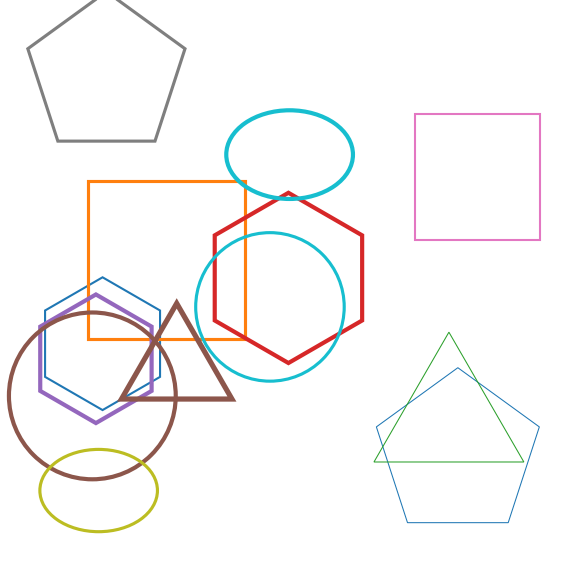[{"shape": "pentagon", "thickness": 0.5, "radius": 0.74, "center": [0.793, 0.214]}, {"shape": "hexagon", "thickness": 1, "radius": 0.57, "center": [0.178, 0.404]}, {"shape": "square", "thickness": 1.5, "radius": 0.68, "center": [0.288, 0.549]}, {"shape": "triangle", "thickness": 0.5, "radius": 0.75, "center": [0.777, 0.274]}, {"shape": "hexagon", "thickness": 2, "radius": 0.74, "center": [0.499, 0.518]}, {"shape": "hexagon", "thickness": 2, "radius": 0.56, "center": [0.166, 0.378]}, {"shape": "triangle", "thickness": 2.5, "radius": 0.55, "center": [0.306, 0.363]}, {"shape": "circle", "thickness": 2, "radius": 0.72, "center": [0.16, 0.314]}, {"shape": "square", "thickness": 1, "radius": 0.54, "center": [0.827, 0.693]}, {"shape": "pentagon", "thickness": 1.5, "radius": 0.72, "center": [0.184, 0.871]}, {"shape": "oval", "thickness": 1.5, "radius": 0.51, "center": [0.171, 0.15]}, {"shape": "circle", "thickness": 1.5, "radius": 0.64, "center": [0.467, 0.468]}, {"shape": "oval", "thickness": 2, "radius": 0.55, "center": [0.501, 0.731]}]